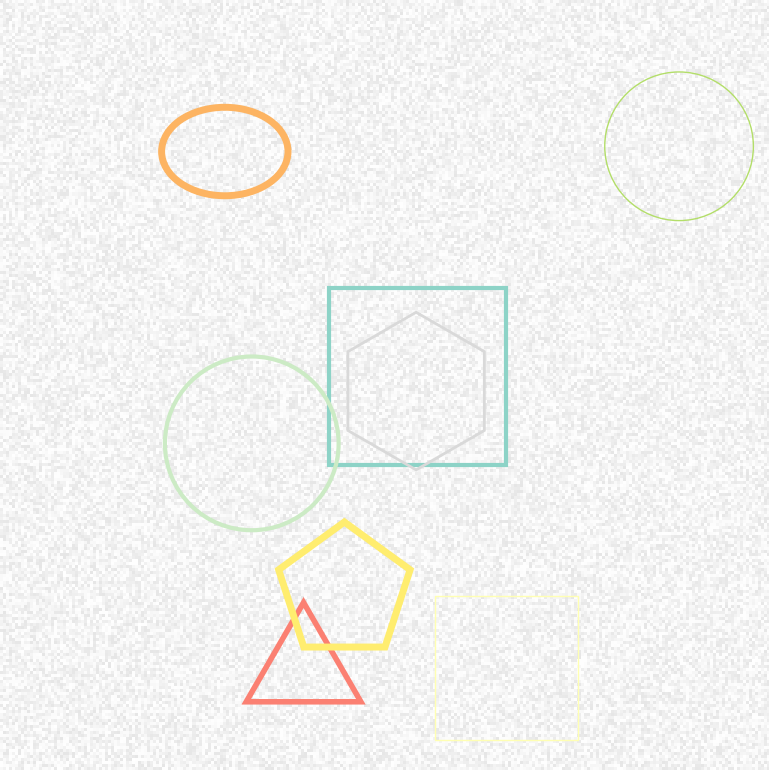[{"shape": "square", "thickness": 1.5, "radius": 0.58, "center": [0.542, 0.511]}, {"shape": "square", "thickness": 0.5, "radius": 0.46, "center": [0.657, 0.132]}, {"shape": "triangle", "thickness": 2, "radius": 0.43, "center": [0.394, 0.132]}, {"shape": "oval", "thickness": 2.5, "radius": 0.41, "center": [0.292, 0.803]}, {"shape": "circle", "thickness": 0.5, "radius": 0.48, "center": [0.882, 0.81]}, {"shape": "hexagon", "thickness": 1, "radius": 0.51, "center": [0.54, 0.492]}, {"shape": "circle", "thickness": 1.5, "radius": 0.56, "center": [0.327, 0.424]}, {"shape": "pentagon", "thickness": 2.5, "radius": 0.45, "center": [0.447, 0.232]}]